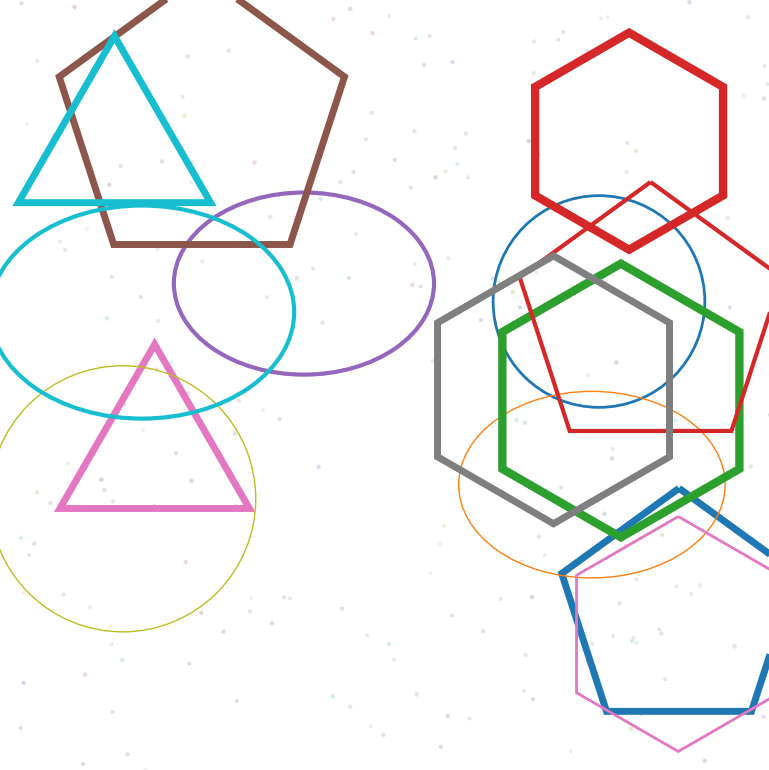[{"shape": "circle", "thickness": 1, "radius": 0.69, "center": [0.778, 0.608]}, {"shape": "pentagon", "thickness": 2.5, "radius": 0.8, "center": [0.882, 0.206]}, {"shape": "oval", "thickness": 0.5, "radius": 0.87, "center": [0.769, 0.371]}, {"shape": "hexagon", "thickness": 3, "radius": 0.89, "center": [0.806, 0.48]}, {"shape": "pentagon", "thickness": 1.5, "radius": 0.89, "center": [0.845, 0.585]}, {"shape": "hexagon", "thickness": 3, "radius": 0.7, "center": [0.817, 0.817]}, {"shape": "oval", "thickness": 1.5, "radius": 0.84, "center": [0.395, 0.632]}, {"shape": "pentagon", "thickness": 2.5, "radius": 0.97, "center": [0.262, 0.84]}, {"shape": "triangle", "thickness": 2.5, "radius": 0.71, "center": [0.201, 0.411]}, {"shape": "hexagon", "thickness": 1, "radius": 0.76, "center": [0.881, 0.177]}, {"shape": "hexagon", "thickness": 2.5, "radius": 0.87, "center": [0.719, 0.494]}, {"shape": "circle", "thickness": 0.5, "radius": 0.86, "center": [0.159, 0.352]}, {"shape": "oval", "thickness": 1.5, "radius": 0.99, "center": [0.184, 0.595]}, {"shape": "triangle", "thickness": 2.5, "radius": 0.72, "center": [0.149, 0.809]}]